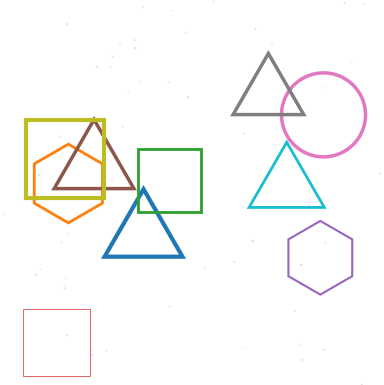[{"shape": "triangle", "thickness": 3, "radius": 0.58, "center": [0.373, 0.392]}, {"shape": "hexagon", "thickness": 2, "radius": 0.51, "center": [0.178, 0.523]}, {"shape": "square", "thickness": 2, "radius": 0.41, "center": [0.441, 0.53]}, {"shape": "square", "thickness": 0.5, "radius": 0.44, "center": [0.146, 0.111]}, {"shape": "hexagon", "thickness": 1.5, "radius": 0.48, "center": [0.832, 0.33]}, {"shape": "triangle", "thickness": 2.5, "radius": 0.6, "center": [0.244, 0.57]}, {"shape": "circle", "thickness": 2.5, "radius": 0.55, "center": [0.84, 0.702]}, {"shape": "triangle", "thickness": 2.5, "radius": 0.53, "center": [0.697, 0.755]}, {"shape": "square", "thickness": 3, "radius": 0.51, "center": [0.169, 0.588]}, {"shape": "triangle", "thickness": 2, "radius": 0.56, "center": [0.745, 0.518]}]